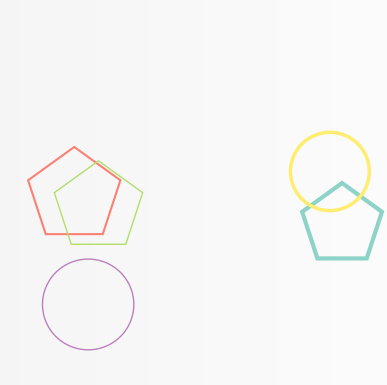[{"shape": "pentagon", "thickness": 3, "radius": 0.54, "center": [0.883, 0.416]}, {"shape": "pentagon", "thickness": 1.5, "radius": 0.63, "center": [0.192, 0.493]}, {"shape": "pentagon", "thickness": 1, "radius": 0.6, "center": [0.254, 0.462]}, {"shape": "circle", "thickness": 1, "radius": 0.59, "center": [0.228, 0.209]}, {"shape": "circle", "thickness": 2.5, "radius": 0.51, "center": [0.851, 0.555]}]